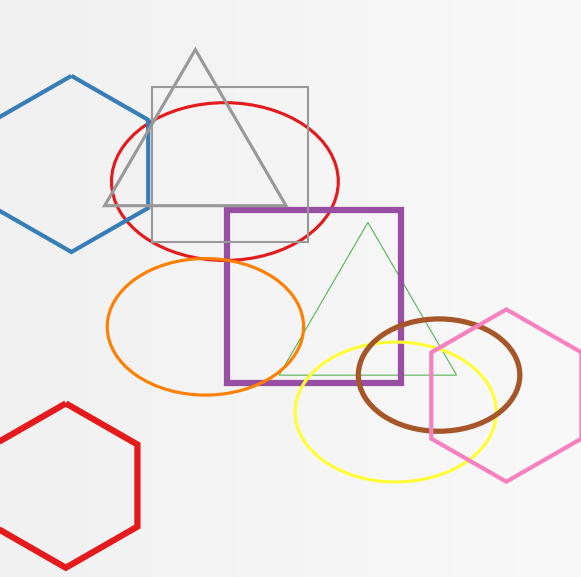[{"shape": "oval", "thickness": 1.5, "radius": 0.98, "center": [0.387, 0.685]}, {"shape": "hexagon", "thickness": 3, "radius": 0.71, "center": [0.113, 0.158]}, {"shape": "hexagon", "thickness": 2, "radius": 0.76, "center": [0.123, 0.715]}, {"shape": "triangle", "thickness": 0.5, "radius": 0.88, "center": [0.633, 0.438]}, {"shape": "square", "thickness": 3, "radius": 0.75, "center": [0.54, 0.485]}, {"shape": "oval", "thickness": 1.5, "radius": 0.84, "center": [0.353, 0.433]}, {"shape": "oval", "thickness": 1.5, "radius": 0.87, "center": [0.681, 0.286]}, {"shape": "oval", "thickness": 2.5, "radius": 0.69, "center": [0.755, 0.35]}, {"shape": "hexagon", "thickness": 2, "radius": 0.75, "center": [0.871, 0.314]}, {"shape": "triangle", "thickness": 1.5, "radius": 0.9, "center": [0.336, 0.733]}, {"shape": "square", "thickness": 1, "radius": 0.67, "center": [0.396, 0.714]}]